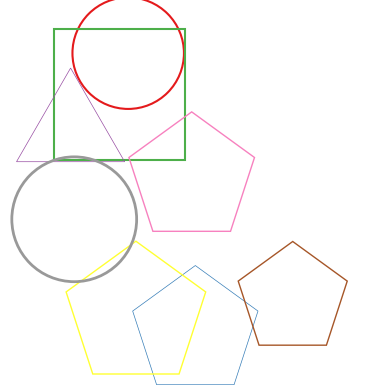[{"shape": "circle", "thickness": 1.5, "radius": 0.72, "center": [0.333, 0.862]}, {"shape": "pentagon", "thickness": 0.5, "radius": 0.86, "center": [0.507, 0.139]}, {"shape": "square", "thickness": 1.5, "radius": 0.85, "center": [0.31, 0.754]}, {"shape": "triangle", "thickness": 0.5, "radius": 0.81, "center": [0.183, 0.661]}, {"shape": "pentagon", "thickness": 1, "radius": 0.95, "center": [0.353, 0.183]}, {"shape": "pentagon", "thickness": 1, "radius": 0.74, "center": [0.76, 0.224]}, {"shape": "pentagon", "thickness": 1, "radius": 0.86, "center": [0.498, 0.538]}, {"shape": "circle", "thickness": 2, "radius": 0.81, "center": [0.193, 0.43]}]